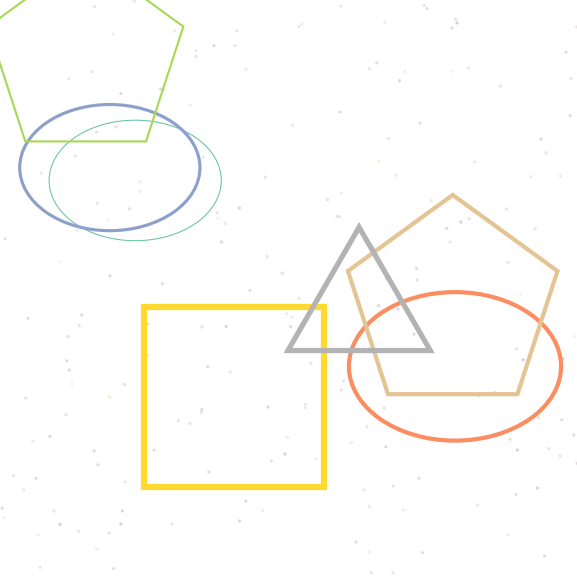[{"shape": "oval", "thickness": 0.5, "radius": 0.75, "center": [0.234, 0.687]}, {"shape": "oval", "thickness": 2, "radius": 0.92, "center": [0.788, 0.365]}, {"shape": "oval", "thickness": 1.5, "radius": 0.78, "center": [0.19, 0.709]}, {"shape": "pentagon", "thickness": 1, "radius": 0.89, "center": [0.148, 0.898]}, {"shape": "square", "thickness": 3, "radius": 0.78, "center": [0.406, 0.311]}, {"shape": "pentagon", "thickness": 2, "radius": 0.95, "center": [0.784, 0.471]}, {"shape": "triangle", "thickness": 2.5, "radius": 0.71, "center": [0.622, 0.463]}]